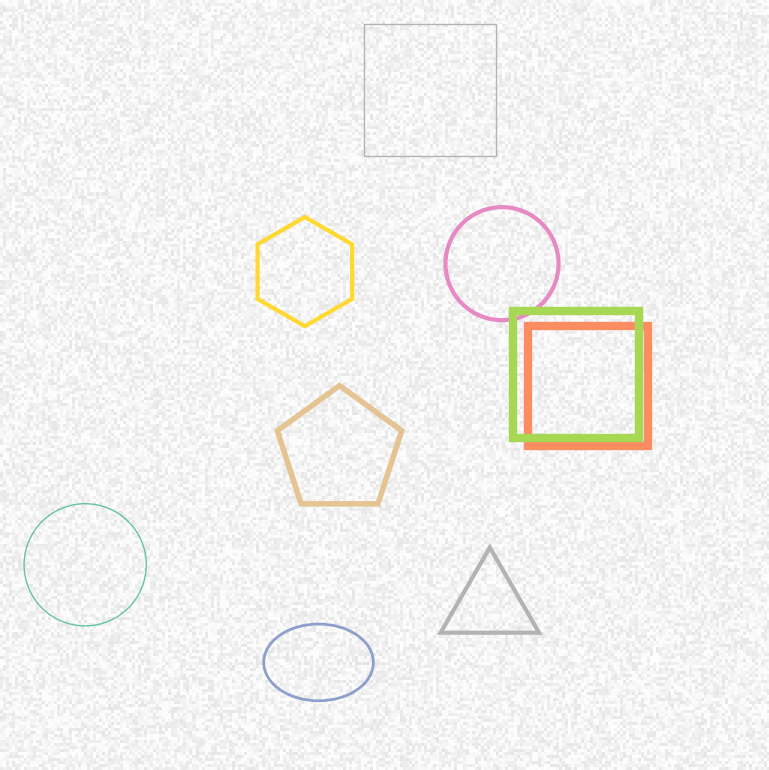[{"shape": "circle", "thickness": 0.5, "radius": 0.4, "center": [0.111, 0.266]}, {"shape": "square", "thickness": 3, "radius": 0.39, "center": [0.763, 0.499]}, {"shape": "oval", "thickness": 1, "radius": 0.36, "center": [0.414, 0.14]}, {"shape": "circle", "thickness": 1.5, "radius": 0.37, "center": [0.652, 0.658]}, {"shape": "square", "thickness": 3, "radius": 0.41, "center": [0.748, 0.514]}, {"shape": "hexagon", "thickness": 1.5, "radius": 0.35, "center": [0.396, 0.647]}, {"shape": "pentagon", "thickness": 2, "radius": 0.42, "center": [0.441, 0.414]}, {"shape": "square", "thickness": 0.5, "radius": 0.43, "center": [0.559, 0.883]}, {"shape": "triangle", "thickness": 1.5, "radius": 0.37, "center": [0.636, 0.215]}]